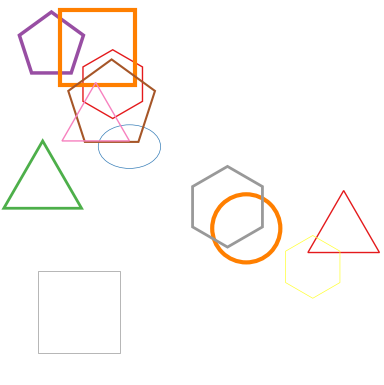[{"shape": "triangle", "thickness": 1, "radius": 0.54, "center": [0.893, 0.398]}, {"shape": "hexagon", "thickness": 1, "radius": 0.45, "center": [0.293, 0.781]}, {"shape": "oval", "thickness": 0.5, "radius": 0.4, "center": [0.336, 0.619]}, {"shape": "triangle", "thickness": 2, "radius": 0.58, "center": [0.111, 0.517]}, {"shape": "pentagon", "thickness": 2.5, "radius": 0.44, "center": [0.134, 0.881]}, {"shape": "square", "thickness": 3, "radius": 0.49, "center": [0.253, 0.877]}, {"shape": "circle", "thickness": 3, "radius": 0.44, "center": [0.64, 0.407]}, {"shape": "hexagon", "thickness": 0.5, "radius": 0.41, "center": [0.812, 0.307]}, {"shape": "pentagon", "thickness": 1.5, "radius": 0.59, "center": [0.29, 0.727]}, {"shape": "triangle", "thickness": 1, "radius": 0.51, "center": [0.249, 0.685]}, {"shape": "square", "thickness": 0.5, "radius": 0.54, "center": [0.205, 0.189]}, {"shape": "hexagon", "thickness": 2, "radius": 0.52, "center": [0.591, 0.463]}]